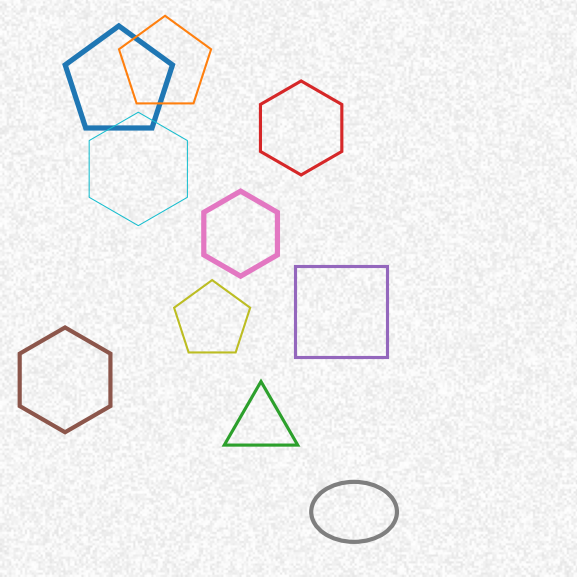[{"shape": "pentagon", "thickness": 2.5, "radius": 0.49, "center": [0.206, 0.857]}, {"shape": "pentagon", "thickness": 1, "radius": 0.42, "center": [0.286, 0.888]}, {"shape": "triangle", "thickness": 1.5, "radius": 0.37, "center": [0.452, 0.265]}, {"shape": "hexagon", "thickness": 1.5, "radius": 0.41, "center": [0.521, 0.778]}, {"shape": "square", "thickness": 1.5, "radius": 0.4, "center": [0.591, 0.459]}, {"shape": "hexagon", "thickness": 2, "radius": 0.45, "center": [0.113, 0.341]}, {"shape": "hexagon", "thickness": 2.5, "radius": 0.37, "center": [0.417, 0.595]}, {"shape": "oval", "thickness": 2, "radius": 0.37, "center": [0.613, 0.113]}, {"shape": "pentagon", "thickness": 1, "radius": 0.35, "center": [0.367, 0.445]}, {"shape": "hexagon", "thickness": 0.5, "radius": 0.49, "center": [0.239, 0.707]}]